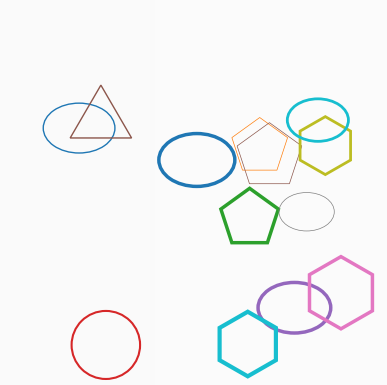[{"shape": "oval", "thickness": 2.5, "radius": 0.49, "center": [0.508, 0.584]}, {"shape": "oval", "thickness": 1, "radius": 0.46, "center": [0.204, 0.667]}, {"shape": "pentagon", "thickness": 0.5, "radius": 0.38, "center": [0.67, 0.619]}, {"shape": "pentagon", "thickness": 2.5, "radius": 0.39, "center": [0.644, 0.433]}, {"shape": "circle", "thickness": 1.5, "radius": 0.44, "center": [0.273, 0.104]}, {"shape": "oval", "thickness": 2.5, "radius": 0.47, "center": [0.76, 0.201]}, {"shape": "pentagon", "thickness": 0.5, "radius": 0.44, "center": [0.695, 0.594]}, {"shape": "triangle", "thickness": 1, "radius": 0.46, "center": [0.26, 0.687]}, {"shape": "hexagon", "thickness": 2.5, "radius": 0.47, "center": [0.88, 0.24]}, {"shape": "oval", "thickness": 0.5, "radius": 0.36, "center": [0.791, 0.45]}, {"shape": "hexagon", "thickness": 2, "radius": 0.38, "center": [0.84, 0.622]}, {"shape": "hexagon", "thickness": 3, "radius": 0.42, "center": [0.639, 0.106]}, {"shape": "oval", "thickness": 2, "radius": 0.39, "center": [0.82, 0.688]}]